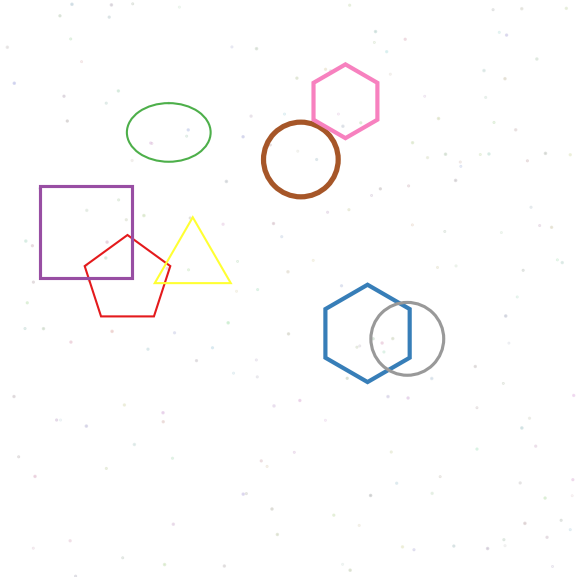[{"shape": "pentagon", "thickness": 1, "radius": 0.39, "center": [0.221, 0.514]}, {"shape": "hexagon", "thickness": 2, "radius": 0.42, "center": [0.636, 0.422]}, {"shape": "oval", "thickness": 1, "radius": 0.36, "center": [0.292, 0.77]}, {"shape": "square", "thickness": 1.5, "radius": 0.4, "center": [0.149, 0.598]}, {"shape": "triangle", "thickness": 1, "radius": 0.38, "center": [0.334, 0.547]}, {"shape": "circle", "thickness": 2.5, "radius": 0.32, "center": [0.521, 0.723]}, {"shape": "hexagon", "thickness": 2, "radius": 0.32, "center": [0.598, 0.824]}, {"shape": "circle", "thickness": 1.5, "radius": 0.32, "center": [0.705, 0.412]}]